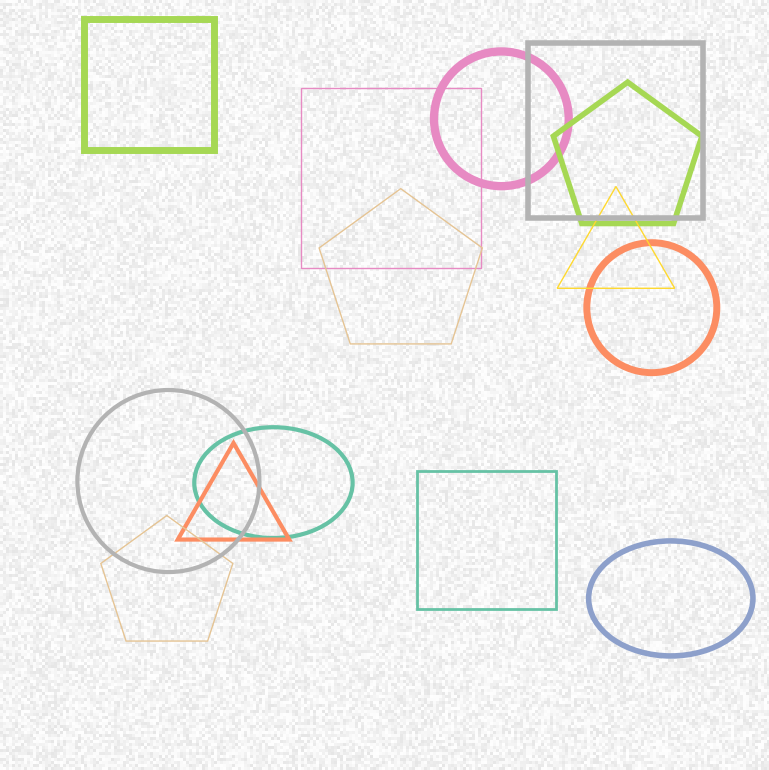[{"shape": "oval", "thickness": 1.5, "radius": 0.51, "center": [0.355, 0.373]}, {"shape": "square", "thickness": 1, "radius": 0.45, "center": [0.632, 0.299]}, {"shape": "triangle", "thickness": 1.5, "radius": 0.42, "center": [0.303, 0.341]}, {"shape": "circle", "thickness": 2.5, "radius": 0.42, "center": [0.847, 0.6]}, {"shape": "oval", "thickness": 2, "radius": 0.53, "center": [0.871, 0.223]}, {"shape": "square", "thickness": 0.5, "radius": 0.58, "center": [0.508, 0.769]}, {"shape": "circle", "thickness": 3, "radius": 0.44, "center": [0.651, 0.846]}, {"shape": "pentagon", "thickness": 2, "radius": 0.51, "center": [0.815, 0.792]}, {"shape": "square", "thickness": 2.5, "radius": 0.42, "center": [0.194, 0.891]}, {"shape": "triangle", "thickness": 0.5, "radius": 0.44, "center": [0.8, 0.67]}, {"shape": "pentagon", "thickness": 0.5, "radius": 0.45, "center": [0.217, 0.24]}, {"shape": "pentagon", "thickness": 0.5, "radius": 0.56, "center": [0.52, 0.644]}, {"shape": "circle", "thickness": 1.5, "radius": 0.59, "center": [0.219, 0.375]}, {"shape": "square", "thickness": 2, "radius": 0.57, "center": [0.799, 0.83]}]